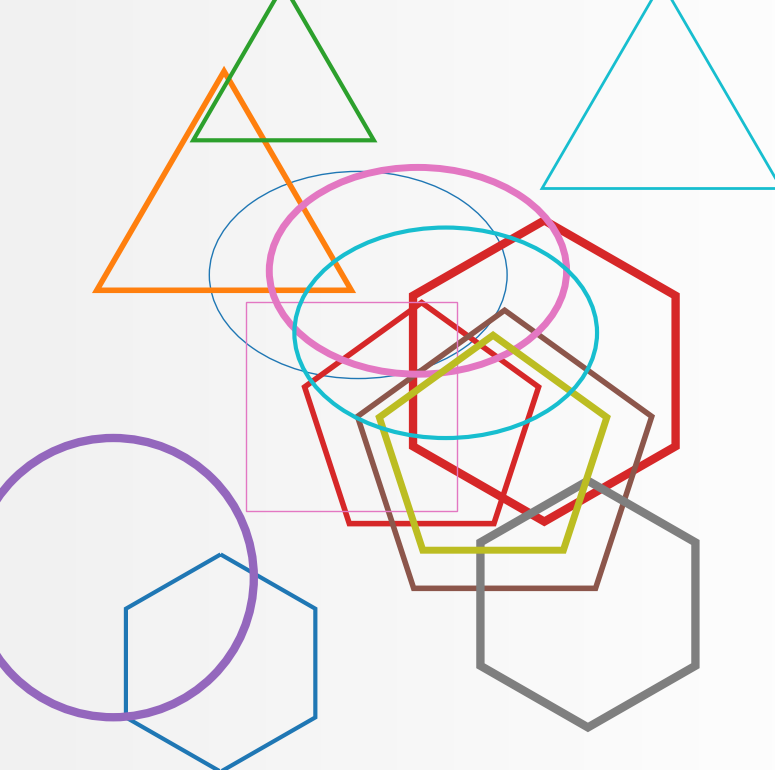[{"shape": "oval", "thickness": 0.5, "radius": 0.96, "center": [0.462, 0.643]}, {"shape": "hexagon", "thickness": 1.5, "radius": 0.71, "center": [0.285, 0.139]}, {"shape": "triangle", "thickness": 2, "radius": 0.95, "center": [0.289, 0.718]}, {"shape": "triangle", "thickness": 1.5, "radius": 0.67, "center": [0.366, 0.885]}, {"shape": "pentagon", "thickness": 2, "radius": 0.79, "center": [0.544, 0.448]}, {"shape": "hexagon", "thickness": 3, "radius": 0.98, "center": [0.702, 0.518]}, {"shape": "circle", "thickness": 3, "radius": 0.91, "center": [0.146, 0.25]}, {"shape": "pentagon", "thickness": 2, "radius": 1.0, "center": [0.651, 0.397]}, {"shape": "oval", "thickness": 2.5, "radius": 0.96, "center": [0.539, 0.648]}, {"shape": "square", "thickness": 0.5, "radius": 0.68, "center": [0.453, 0.472]}, {"shape": "hexagon", "thickness": 3, "radius": 0.8, "center": [0.759, 0.215]}, {"shape": "pentagon", "thickness": 2.5, "radius": 0.77, "center": [0.636, 0.41]}, {"shape": "oval", "thickness": 1.5, "radius": 0.98, "center": [0.575, 0.568]}, {"shape": "triangle", "thickness": 1, "radius": 0.89, "center": [0.854, 0.844]}]